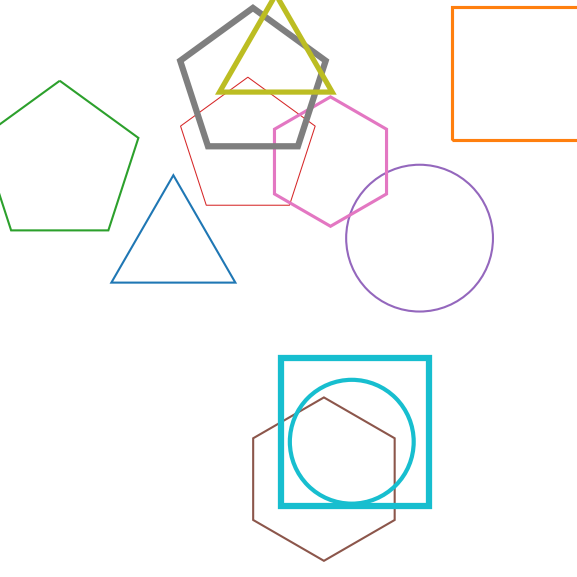[{"shape": "triangle", "thickness": 1, "radius": 0.62, "center": [0.3, 0.572]}, {"shape": "square", "thickness": 1.5, "radius": 0.58, "center": [0.898, 0.872]}, {"shape": "pentagon", "thickness": 1, "radius": 0.72, "center": [0.103, 0.716]}, {"shape": "pentagon", "thickness": 0.5, "radius": 0.61, "center": [0.429, 0.743]}, {"shape": "circle", "thickness": 1, "radius": 0.64, "center": [0.727, 0.587]}, {"shape": "hexagon", "thickness": 1, "radius": 0.71, "center": [0.561, 0.169]}, {"shape": "hexagon", "thickness": 1.5, "radius": 0.56, "center": [0.572, 0.719]}, {"shape": "pentagon", "thickness": 3, "radius": 0.66, "center": [0.438, 0.853]}, {"shape": "triangle", "thickness": 2.5, "radius": 0.56, "center": [0.478, 0.896]}, {"shape": "circle", "thickness": 2, "radius": 0.54, "center": [0.609, 0.234]}, {"shape": "square", "thickness": 3, "radius": 0.64, "center": [0.615, 0.251]}]